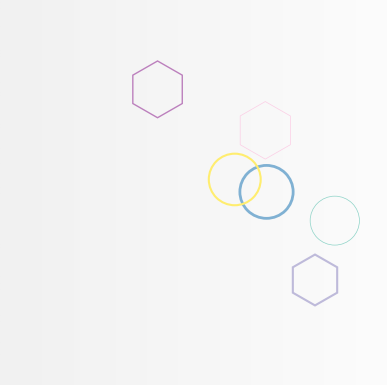[{"shape": "circle", "thickness": 0.5, "radius": 0.32, "center": [0.864, 0.427]}, {"shape": "hexagon", "thickness": 1.5, "radius": 0.33, "center": [0.813, 0.273]}, {"shape": "circle", "thickness": 2, "radius": 0.34, "center": [0.688, 0.502]}, {"shape": "hexagon", "thickness": 0.5, "radius": 0.37, "center": [0.685, 0.661]}, {"shape": "hexagon", "thickness": 1, "radius": 0.37, "center": [0.407, 0.768]}, {"shape": "circle", "thickness": 1.5, "radius": 0.33, "center": [0.606, 0.534]}]